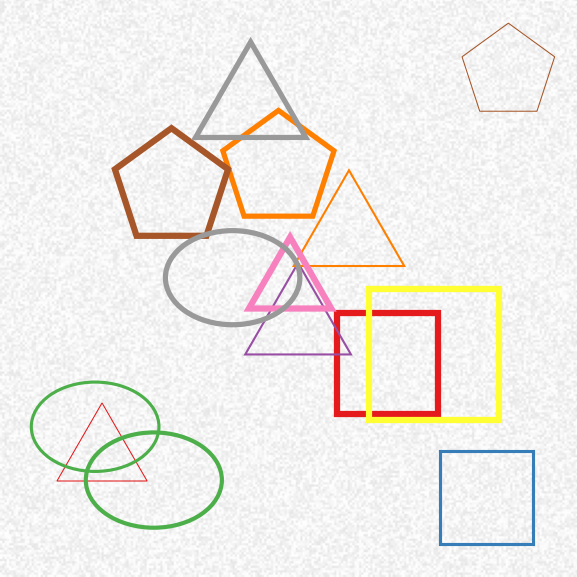[{"shape": "triangle", "thickness": 0.5, "radius": 0.45, "center": [0.177, 0.211]}, {"shape": "square", "thickness": 3, "radius": 0.44, "center": [0.67, 0.369]}, {"shape": "square", "thickness": 1.5, "radius": 0.4, "center": [0.843, 0.138]}, {"shape": "oval", "thickness": 1.5, "radius": 0.55, "center": [0.165, 0.26]}, {"shape": "oval", "thickness": 2, "radius": 0.59, "center": [0.266, 0.168]}, {"shape": "triangle", "thickness": 1, "radius": 0.53, "center": [0.516, 0.438]}, {"shape": "triangle", "thickness": 1, "radius": 0.55, "center": [0.604, 0.594]}, {"shape": "pentagon", "thickness": 2.5, "radius": 0.51, "center": [0.482, 0.707]}, {"shape": "square", "thickness": 3, "radius": 0.56, "center": [0.751, 0.385]}, {"shape": "pentagon", "thickness": 3, "radius": 0.51, "center": [0.297, 0.674]}, {"shape": "pentagon", "thickness": 0.5, "radius": 0.42, "center": [0.88, 0.875]}, {"shape": "triangle", "thickness": 3, "radius": 0.41, "center": [0.502, 0.506]}, {"shape": "oval", "thickness": 2.5, "radius": 0.58, "center": [0.403, 0.518]}, {"shape": "triangle", "thickness": 2.5, "radius": 0.55, "center": [0.434, 0.816]}]